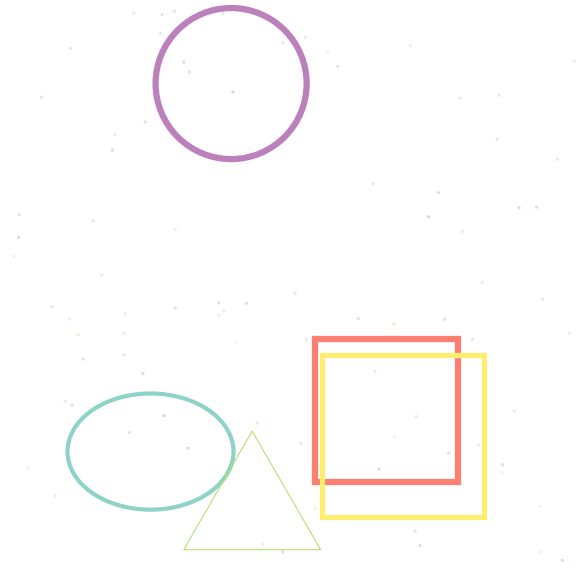[{"shape": "oval", "thickness": 2, "radius": 0.72, "center": [0.261, 0.217]}, {"shape": "square", "thickness": 3, "radius": 0.62, "center": [0.669, 0.289]}, {"shape": "triangle", "thickness": 0.5, "radius": 0.68, "center": [0.437, 0.116]}, {"shape": "circle", "thickness": 3, "radius": 0.65, "center": [0.4, 0.854]}, {"shape": "square", "thickness": 2.5, "radius": 0.7, "center": [0.698, 0.244]}]